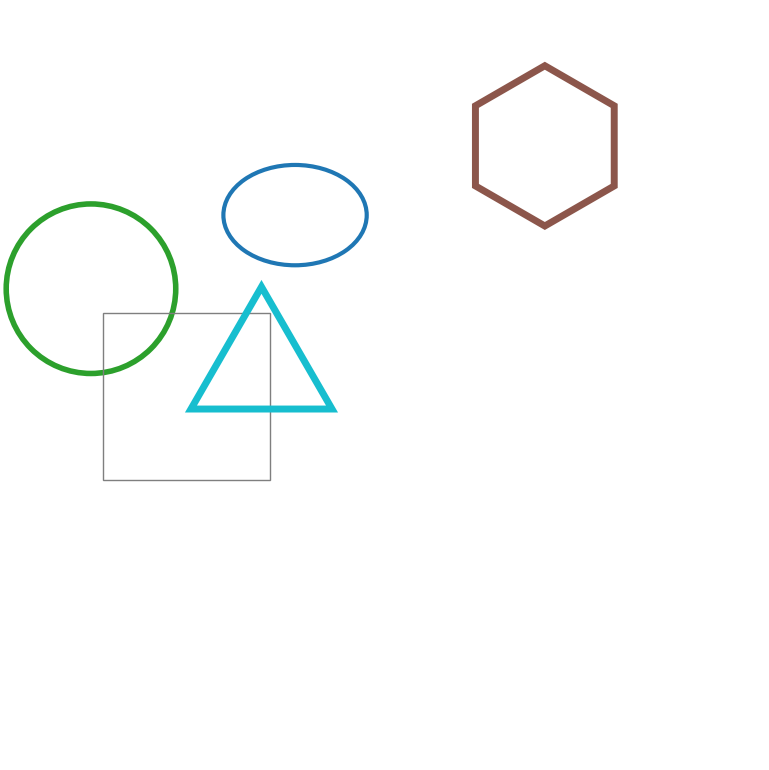[{"shape": "oval", "thickness": 1.5, "radius": 0.47, "center": [0.383, 0.721]}, {"shape": "circle", "thickness": 2, "radius": 0.55, "center": [0.118, 0.625]}, {"shape": "hexagon", "thickness": 2.5, "radius": 0.52, "center": [0.708, 0.811]}, {"shape": "square", "thickness": 0.5, "radius": 0.54, "center": [0.242, 0.485]}, {"shape": "triangle", "thickness": 2.5, "radius": 0.53, "center": [0.34, 0.522]}]